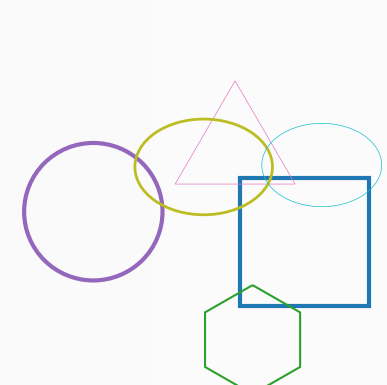[{"shape": "square", "thickness": 3, "radius": 0.83, "center": [0.786, 0.371]}, {"shape": "hexagon", "thickness": 1.5, "radius": 0.71, "center": [0.652, 0.118]}, {"shape": "circle", "thickness": 3, "radius": 0.89, "center": [0.241, 0.45]}, {"shape": "triangle", "thickness": 0.5, "radius": 0.89, "center": [0.607, 0.611]}, {"shape": "oval", "thickness": 2, "radius": 0.89, "center": [0.526, 0.566]}, {"shape": "oval", "thickness": 0.5, "radius": 0.77, "center": [0.83, 0.571]}]